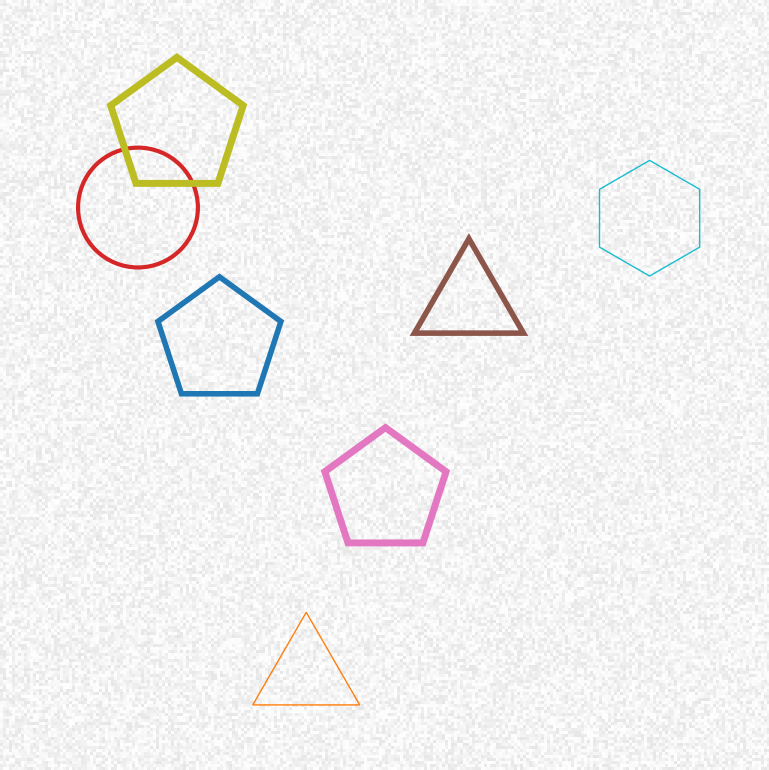[{"shape": "pentagon", "thickness": 2, "radius": 0.42, "center": [0.285, 0.557]}, {"shape": "triangle", "thickness": 0.5, "radius": 0.4, "center": [0.398, 0.125]}, {"shape": "circle", "thickness": 1.5, "radius": 0.39, "center": [0.179, 0.73]}, {"shape": "triangle", "thickness": 2, "radius": 0.41, "center": [0.609, 0.608]}, {"shape": "pentagon", "thickness": 2.5, "radius": 0.41, "center": [0.501, 0.362]}, {"shape": "pentagon", "thickness": 2.5, "radius": 0.45, "center": [0.23, 0.835]}, {"shape": "hexagon", "thickness": 0.5, "radius": 0.38, "center": [0.844, 0.717]}]